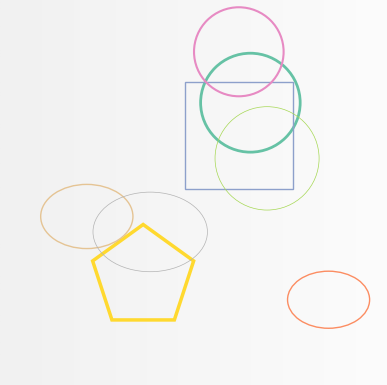[{"shape": "circle", "thickness": 2, "radius": 0.64, "center": [0.646, 0.733]}, {"shape": "oval", "thickness": 1, "radius": 0.53, "center": [0.848, 0.221]}, {"shape": "square", "thickness": 1, "radius": 0.7, "center": [0.617, 0.648]}, {"shape": "circle", "thickness": 1.5, "radius": 0.58, "center": [0.616, 0.866]}, {"shape": "circle", "thickness": 0.5, "radius": 0.67, "center": [0.689, 0.589]}, {"shape": "pentagon", "thickness": 2.5, "radius": 0.69, "center": [0.369, 0.28]}, {"shape": "oval", "thickness": 1, "radius": 0.6, "center": [0.224, 0.438]}, {"shape": "oval", "thickness": 0.5, "radius": 0.74, "center": [0.388, 0.398]}]